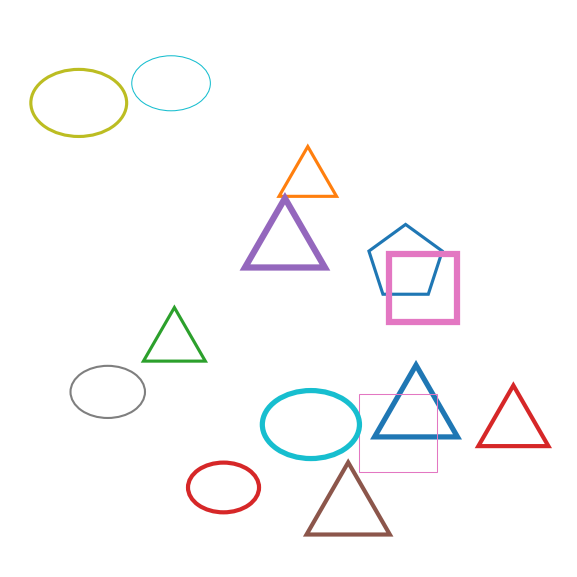[{"shape": "pentagon", "thickness": 1.5, "radius": 0.33, "center": [0.702, 0.544]}, {"shape": "triangle", "thickness": 2.5, "radius": 0.41, "center": [0.72, 0.284]}, {"shape": "triangle", "thickness": 1.5, "radius": 0.29, "center": [0.533, 0.688]}, {"shape": "triangle", "thickness": 1.5, "radius": 0.31, "center": [0.302, 0.405]}, {"shape": "triangle", "thickness": 2, "radius": 0.35, "center": [0.889, 0.262]}, {"shape": "oval", "thickness": 2, "radius": 0.31, "center": [0.387, 0.155]}, {"shape": "triangle", "thickness": 3, "radius": 0.4, "center": [0.493, 0.576]}, {"shape": "triangle", "thickness": 2, "radius": 0.42, "center": [0.603, 0.115]}, {"shape": "square", "thickness": 0.5, "radius": 0.34, "center": [0.69, 0.249]}, {"shape": "square", "thickness": 3, "radius": 0.3, "center": [0.732, 0.501]}, {"shape": "oval", "thickness": 1, "radius": 0.32, "center": [0.187, 0.321]}, {"shape": "oval", "thickness": 1.5, "radius": 0.41, "center": [0.136, 0.821]}, {"shape": "oval", "thickness": 0.5, "radius": 0.34, "center": [0.296, 0.855]}, {"shape": "oval", "thickness": 2.5, "radius": 0.42, "center": [0.538, 0.264]}]